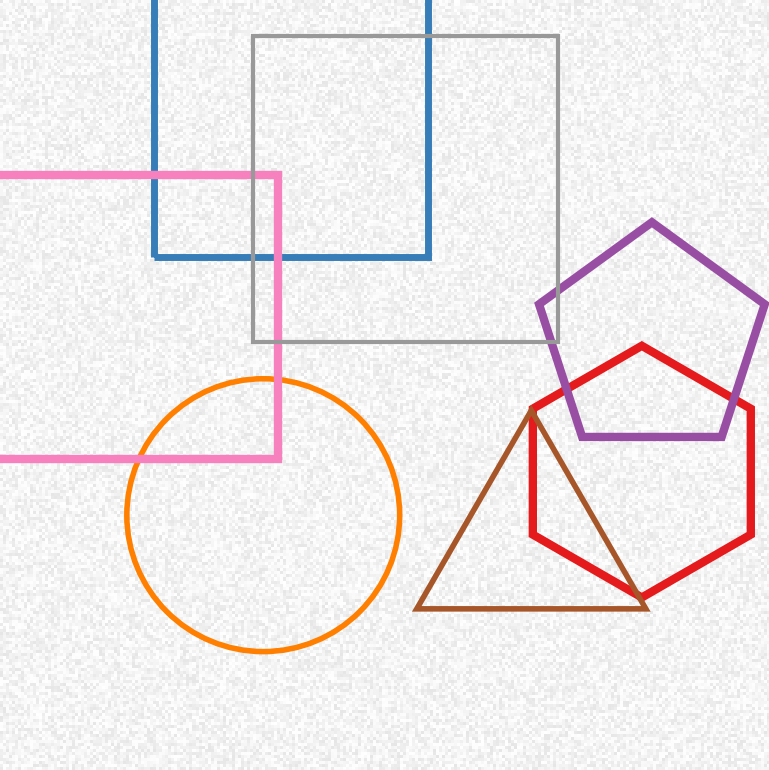[{"shape": "hexagon", "thickness": 3, "radius": 0.82, "center": [0.834, 0.387]}, {"shape": "square", "thickness": 2.5, "radius": 0.89, "center": [0.378, 0.844]}, {"shape": "pentagon", "thickness": 3, "radius": 0.77, "center": [0.847, 0.557]}, {"shape": "circle", "thickness": 2, "radius": 0.89, "center": [0.342, 0.331]}, {"shape": "triangle", "thickness": 2, "radius": 0.86, "center": [0.69, 0.295]}, {"shape": "square", "thickness": 3, "radius": 0.92, "center": [0.176, 0.588]}, {"shape": "square", "thickness": 1.5, "radius": 0.99, "center": [0.527, 0.754]}]